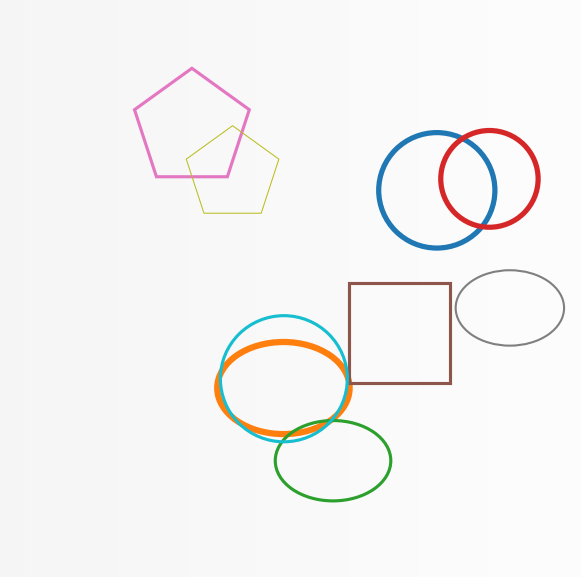[{"shape": "circle", "thickness": 2.5, "radius": 0.5, "center": [0.751, 0.67]}, {"shape": "oval", "thickness": 3, "radius": 0.57, "center": [0.488, 0.327]}, {"shape": "oval", "thickness": 1.5, "radius": 0.5, "center": [0.573, 0.201]}, {"shape": "circle", "thickness": 2.5, "radius": 0.42, "center": [0.842, 0.689]}, {"shape": "square", "thickness": 1.5, "radius": 0.43, "center": [0.687, 0.422]}, {"shape": "pentagon", "thickness": 1.5, "radius": 0.52, "center": [0.33, 0.777]}, {"shape": "oval", "thickness": 1, "radius": 0.47, "center": [0.877, 0.466]}, {"shape": "pentagon", "thickness": 0.5, "radius": 0.42, "center": [0.4, 0.698]}, {"shape": "circle", "thickness": 1.5, "radius": 0.55, "center": [0.488, 0.343]}]